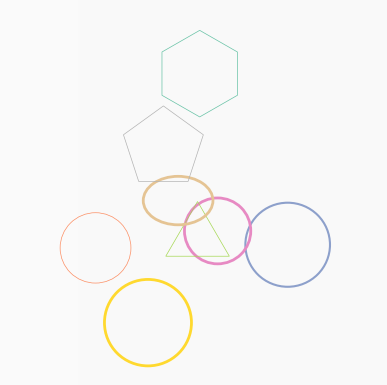[{"shape": "hexagon", "thickness": 0.5, "radius": 0.56, "center": [0.515, 0.809]}, {"shape": "circle", "thickness": 0.5, "radius": 0.46, "center": [0.247, 0.356]}, {"shape": "circle", "thickness": 1.5, "radius": 0.55, "center": [0.742, 0.364]}, {"shape": "circle", "thickness": 2, "radius": 0.43, "center": [0.562, 0.4]}, {"shape": "triangle", "thickness": 0.5, "radius": 0.47, "center": [0.51, 0.382]}, {"shape": "circle", "thickness": 2, "radius": 0.56, "center": [0.382, 0.162]}, {"shape": "oval", "thickness": 2, "radius": 0.45, "center": [0.46, 0.479]}, {"shape": "pentagon", "thickness": 0.5, "radius": 0.54, "center": [0.422, 0.616]}]